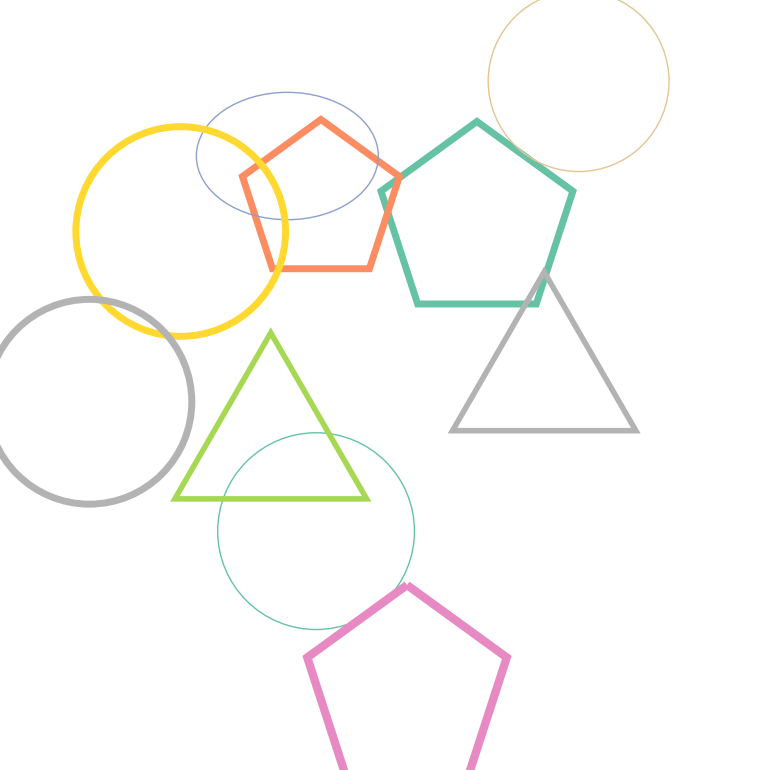[{"shape": "pentagon", "thickness": 2.5, "radius": 0.66, "center": [0.619, 0.711]}, {"shape": "circle", "thickness": 0.5, "radius": 0.64, "center": [0.41, 0.31]}, {"shape": "pentagon", "thickness": 2.5, "radius": 0.54, "center": [0.417, 0.738]}, {"shape": "oval", "thickness": 0.5, "radius": 0.59, "center": [0.373, 0.797]}, {"shape": "pentagon", "thickness": 3, "radius": 0.68, "center": [0.529, 0.104]}, {"shape": "triangle", "thickness": 2, "radius": 0.72, "center": [0.352, 0.424]}, {"shape": "circle", "thickness": 2.5, "radius": 0.68, "center": [0.235, 0.699]}, {"shape": "circle", "thickness": 0.5, "radius": 0.59, "center": [0.751, 0.895]}, {"shape": "triangle", "thickness": 2, "radius": 0.69, "center": [0.707, 0.509]}, {"shape": "circle", "thickness": 2.5, "radius": 0.66, "center": [0.116, 0.478]}]